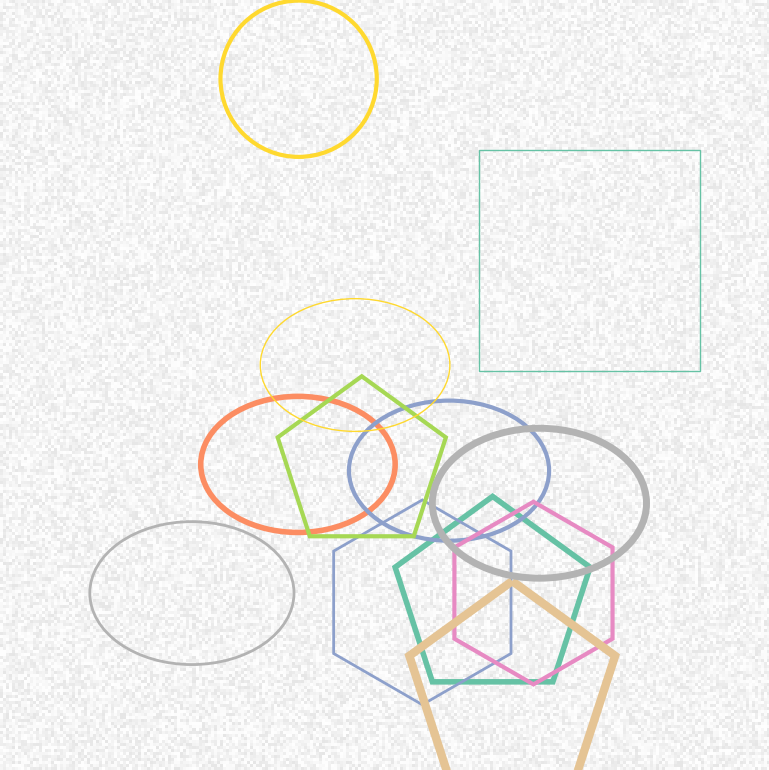[{"shape": "square", "thickness": 0.5, "radius": 0.72, "center": [0.765, 0.662]}, {"shape": "pentagon", "thickness": 2, "radius": 0.67, "center": [0.64, 0.222]}, {"shape": "oval", "thickness": 2, "radius": 0.63, "center": [0.387, 0.397]}, {"shape": "hexagon", "thickness": 1, "radius": 0.66, "center": [0.548, 0.218]}, {"shape": "oval", "thickness": 1.5, "radius": 0.65, "center": [0.583, 0.389]}, {"shape": "hexagon", "thickness": 1.5, "radius": 0.59, "center": [0.693, 0.23]}, {"shape": "pentagon", "thickness": 1.5, "radius": 0.57, "center": [0.47, 0.396]}, {"shape": "circle", "thickness": 1.5, "radius": 0.51, "center": [0.388, 0.898]}, {"shape": "oval", "thickness": 0.5, "radius": 0.62, "center": [0.461, 0.526]}, {"shape": "pentagon", "thickness": 3, "radius": 0.7, "center": [0.665, 0.105]}, {"shape": "oval", "thickness": 2.5, "radius": 0.7, "center": [0.701, 0.346]}, {"shape": "oval", "thickness": 1, "radius": 0.66, "center": [0.249, 0.23]}]